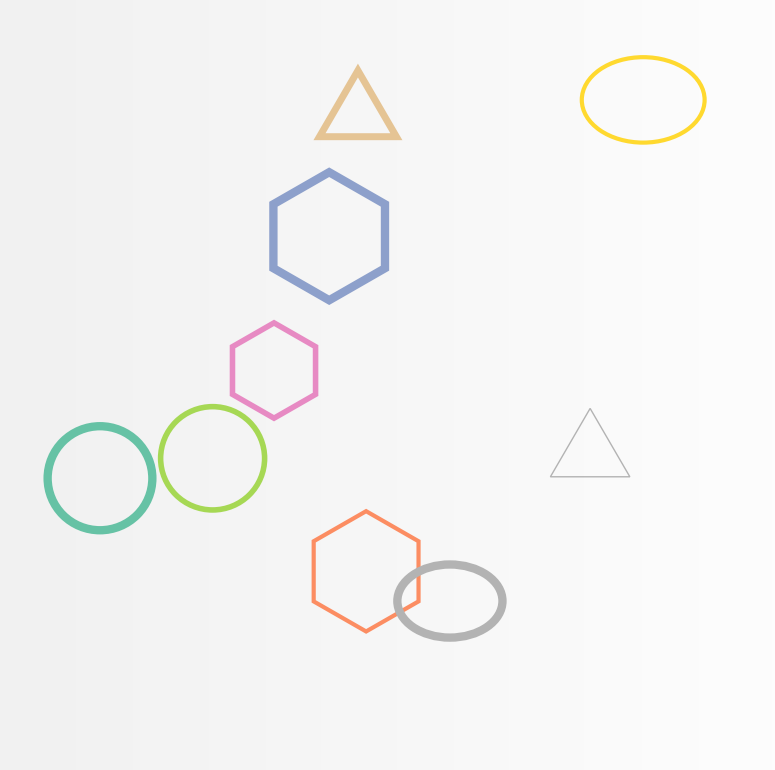[{"shape": "circle", "thickness": 3, "radius": 0.34, "center": [0.129, 0.379]}, {"shape": "hexagon", "thickness": 1.5, "radius": 0.39, "center": [0.472, 0.258]}, {"shape": "hexagon", "thickness": 3, "radius": 0.42, "center": [0.425, 0.693]}, {"shape": "hexagon", "thickness": 2, "radius": 0.31, "center": [0.354, 0.519]}, {"shape": "circle", "thickness": 2, "radius": 0.34, "center": [0.274, 0.405]}, {"shape": "oval", "thickness": 1.5, "radius": 0.4, "center": [0.83, 0.87]}, {"shape": "triangle", "thickness": 2.5, "radius": 0.29, "center": [0.462, 0.851]}, {"shape": "oval", "thickness": 3, "radius": 0.34, "center": [0.581, 0.219]}, {"shape": "triangle", "thickness": 0.5, "radius": 0.3, "center": [0.761, 0.41]}]